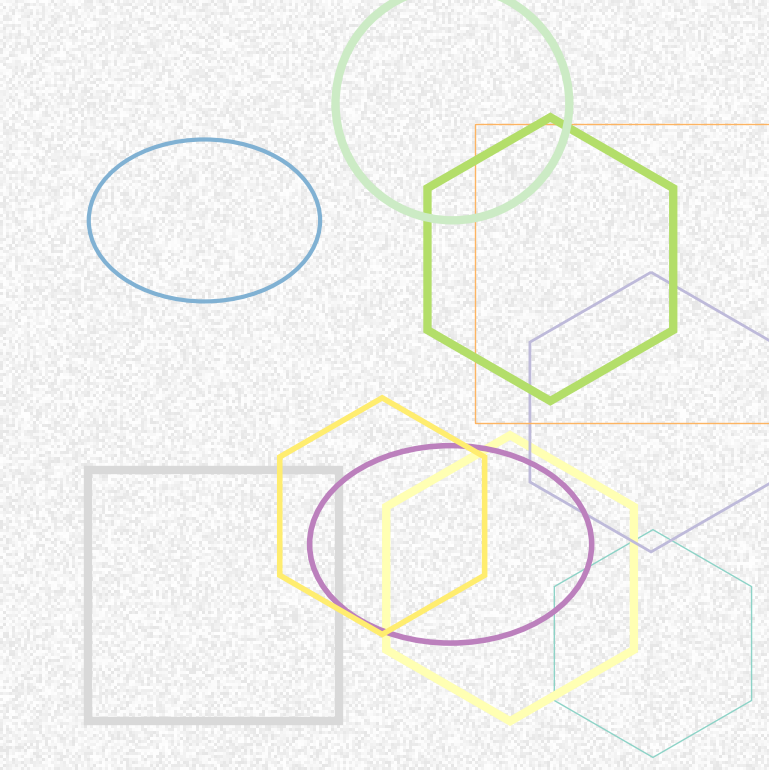[{"shape": "hexagon", "thickness": 0.5, "radius": 0.74, "center": [0.848, 0.164]}, {"shape": "hexagon", "thickness": 3, "radius": 0.93, "center": [0.662, 0.249]}, {"shape": "hexagon", "thickness": 1, "radius": 0.91, "center": [0.845, 0.465]}, {"shape": "oval", "thickness": 1.5, "radius": 0.75, "center": [0.266, 0.714]}, {"shape": "square", "thickness": 0.5, "radius": 0.97, "center": [0.811, 0.645]}, {"shape": "hexagon", "thickness": 3, "radius": 0.92, "center": [0.715, 0.663]}, {"shape": "square", "thickness": 3, "radius": 0.82, "center": [0.277, 0.227]}, {"shape": "oval", "thickness": 2, "radius": 0.92, "center": [0.585, 0.293]}, {"shape": "circle", "thickness": 3, "radius": 0.76, "center": [0.588, 0.866]}, {"shape": "hexagon", "thickness": 2, "radius": 0.77, "center": [0.496, 0.33]}]